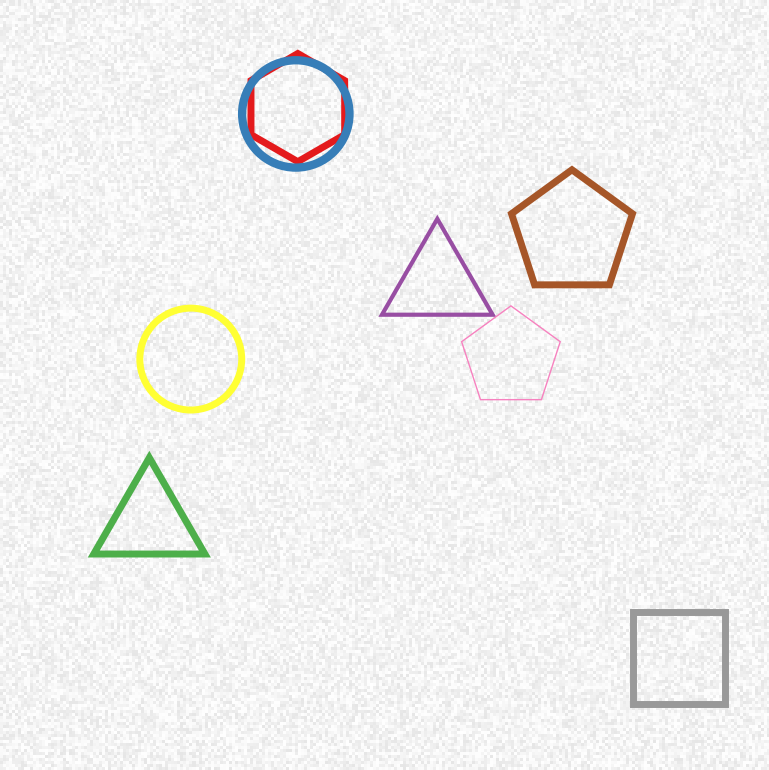[{"shape": "hexagon", "thickness": 2.5, "radius": 0.35, "center": [0.387, 0.86]}, {"shape": "circle", "thickness": 3, "radius": 0.35, "center": [0.384, 0.852]}, {"shape": "triangle", "thickness": 2.5, "radius": 0.42, "center": [0.194, 0.322]}, {"shape": "triangle", "thickness": 1.5, "radius": 0.41, "center": [0.568, 0.633]}, {"shape": "circle", "thickness": 2.5, "radius": 0.33, "center": [0.248, 0.534]}, {"shape": "pentagon", "thickness": 2.5, "radius": 0.41, "center": [0.743, 0.697]}, {"shape": "pentagon", "thickness": 0.5, "radius": 0.34, "center": [0.664, 0.535]}, {"shape": "square", "thickness": 2.5, "radius": 0.3, "center": [0.882, 0.145]}]